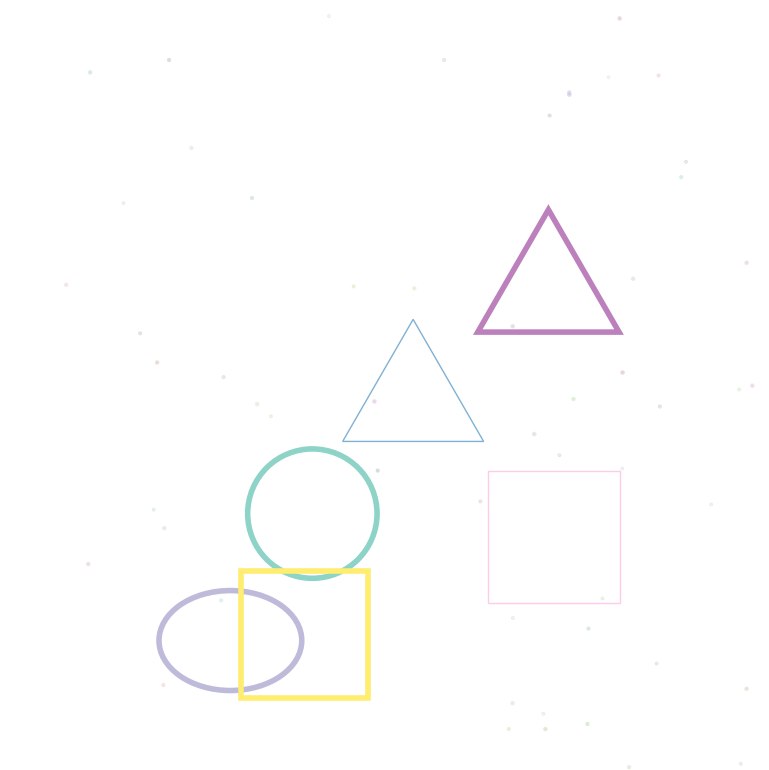[{"shape": "circle", "thickness": 2, "radius": 0.42, "center": [0.406, 0.333]}, {"shape": "oval", "thickness": 2, "radius": 0.46, "center": [0.299, 0.168]}, {"shape": "triangle", "thickness": 0.5, "radius": 0.53, "center": [0.537, 0.48]}, {"shape": "square", "thickness": 0.5, "radius": 0.43, "center": [0.719, 0.303]}, {"shape": "triangle", "thickness": 2, "radius": 0.53, "center": [0.712, 0.622]}, {"shape": "square", "thickness": 2, "radius": 0.41, "center": [0.395, 0.176]}]